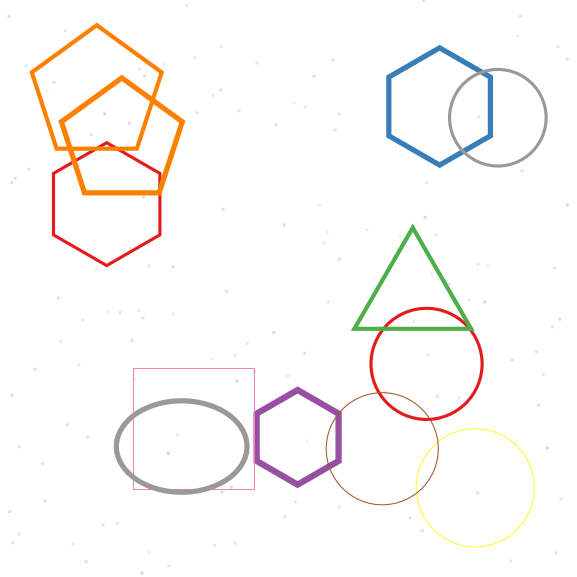[{"shape": "hexagon", "thickness": 1.5, "radius": 0.53, "center": [0.185, 0.646]}, {"shape": "circle", "thickness": 1.5, "radius": 0.48, "center": [0.739, 0.369]}, {"shape": "hexagon", "thickness": 2.5, "radius": 0.51, "center": [0.761, 0.815]}, {"shape": "triangle", "thickness": 2, "radius": 0.58, "center": [0.715, 0.488]}, {"shape": "hexagon", "thickness": 3, "radius": 0.41, "center": [0.515, 0.242]}, {"shape": "pentagon", "thickness": 2.5, "radius": 0.55, "center": [0.211, 0.754]}, {"shape": "pentagon", "thickness": 2, "radius": 0.59, "center": [0.168, 0.837]}, {"shape": "circle", "thickness": 0.5, "radius": 0.51, "center": [0.823, 0.154]}, {"shape": "circle", "thickness": 0.5, "radius": 0.49, "center": [0.662, 0.222]}, {"shape": "square", "thickness": 0.5, "radius": 0.52, "center": [0.334, 0.258]}, {"shape": "circle", "thickness": 1.5, "radius": 0.42, "center": [0.862, 0.795]}, {"shape": "oval", "thickness": 2.5, "radius": 0.57, "center": [0.315, 0.226]}]